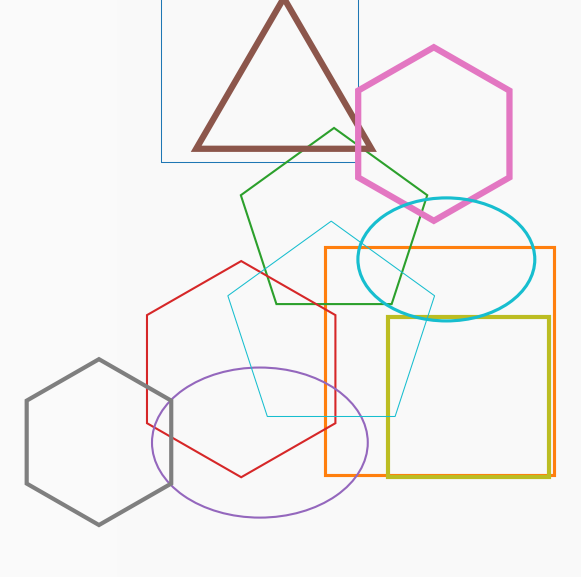[{"shape": "square", "thickness": 0.5, "radius": 0.84, "center": [0.446, 0.887]}, {"shape": "square", "thickness": 1.5, "radius": 0.98, "center": [0.756, 0.374]}, {"shape": "pentagon", "thickness": 1, "radius": 0.84, "center": [0.575, 0.609]}, {"shape": "hexagon", "thickness": 1, "radius": 0.94, "center": [0.415, 0.36]}, {"shape": "oval", "thickness": 1, "radius": 0.93, "center": [0.447, 0.233]}, {"shape": "triangle", "thickness": 3, "radius": 0.87, "center": [0.488, 0.829]}, {"shape": "hexagon", "thickness": 3, "radius": 0.75, "center": [0.746, 0.767]}, {"shape": "hexagon", "thickness": 2, "radius": 0.72, "center": [0.17, 0.234]}, {"shape": "square", "thickness": 2, "radius": 0.69, "center": [0.805, 0.311]}, {"shape": "pentagon", "thickness": 0.5, "radius": 0.93, "center": [0.57, 0.429]}, {"shape": "oval", "thickness": 1.5, "radius": 0.76, "center": [0.768, 0.55]}]